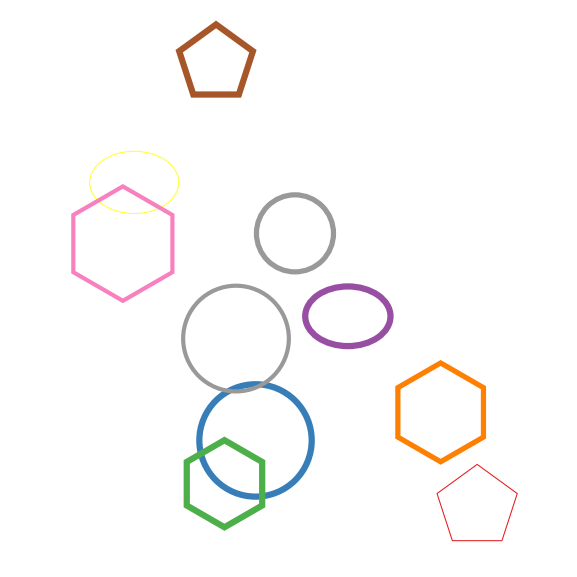[{"shape": "pentagon", "thickness": 0.5, "radius": 0.37, "center": [0.826, 0.122]}, {"shape": "circle", "thickness": 3, "radius": 0.49, "center": [0.442, 0.236]}, {"shape": "hexagon", "thickness": 3, "radius": 0.38, "center": [0.389, 0.162]}, {"shape": "oval", "thickness": 3, "radius": 0.37, "center": [0.602, 0.451]}, {"shape": "hexagon", "thickness": 2.5, "radius": 0.43, "center": [0.763, 0.285]}, {"shape": "oval", "thickness": 0.5, "radius": 0.39, "center": [0.232, 0.683]}, {"shape": "pentagon", "thickness": 3, "radius": 0.34, "center": [0.374, 0.89]}, {"shape": "hexagon", "thickness": 2, "radius": 0.5, "center": [0.213, 0.577]}, {"shape": "circle", "thickness": 2, "radius": 0.46, "center": [0.409, 0.413]}, {"shape": "circle", "thickness": 2.5, "radius": 0.33, "center": [0.511, 0.595]}]